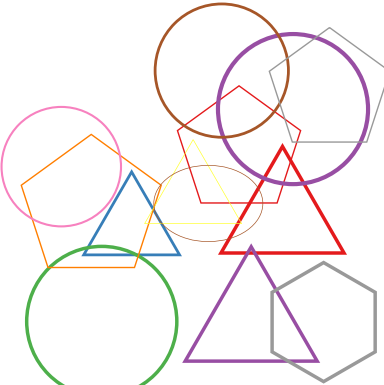[{"shape": "triangle", "thickness": 2.5, "radius": 0.92, "center": [0.734, 0.435]}, {"shape": "pentagon", "thickness": 1, "radius": 0.84, "center": [0.621, 0.609]}, {"shape": "triangle", "thickness": 2, "radius": 0.72, "center": [0.342, 0.41]}, {"shape": "circle", "thickness": 2.5, "radius": 0.97, "center": [0.264, 0.165]}, {"shape": "triangle", "thickness": 2.5, "radius": 0.99, "center": [0.652, 0.161]}, {"shape": "circle", "thickness": 3, "radius": 0.97, "center": [0.761, 0.717]}, {"shape": "pentagon", "thickness": 1, "radius": 0.96, "center": [0.237, 0.46]}, {"shape": "triangle", "thickness": 0.5, "radius": 0.73, "center": [0.502, 0.492]}, {"shape": "oval", "thickness": 0.5, "radius": 0.71, "center": [0.541, 0.471]}, {"shape": "circle", "thickness": 2, "radius": 0.87, "center": [0.576, 0.817]}, {"shape": "circle", "thickness": 1.5, "radius": 0.78, "center": [0.159, 0.567]}, {"shape": "hexagon", "thickness": 2.5, "radius": 0.77, "center": [0.841, 0.163]}, {"shape": "pentagon", "thickness": 1, "radius": 0.82, "center": [0.856, 0.764]}]